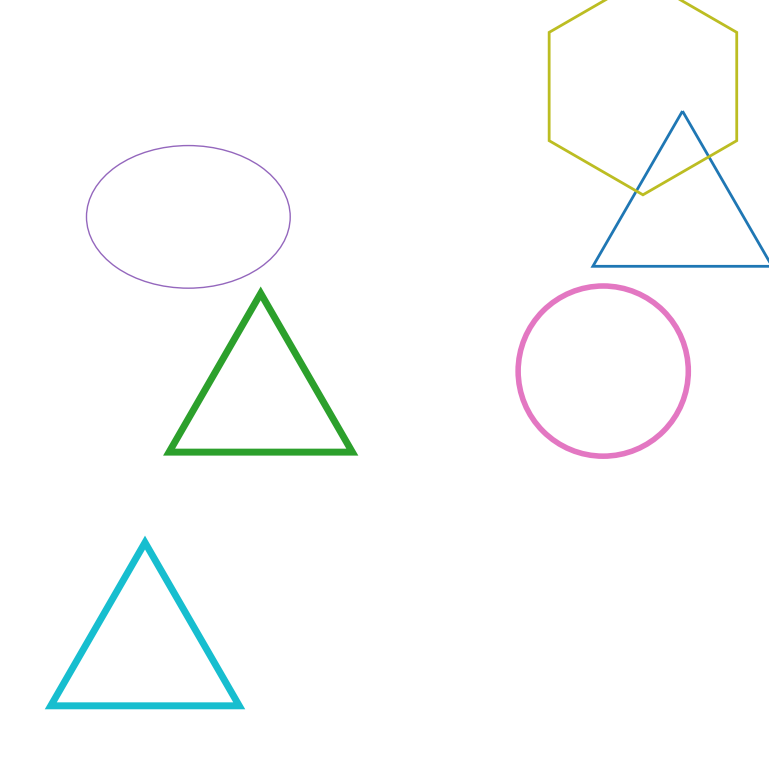[{"shape": "triangle", "thickness": 1, "radius": 0.67, "center": [0.886, 0.721]}, {"shape": "triangle", "thickness": 2.5, "radius": 0.69, "center": [0.339, 0.482]}, {"shape": "oval", "thickness": 0.5, "radius": 0.66, "center": [0.245, 0.718]}, {"shape": "circle", "thickness": 2, "radius": 0.55, "center": [0.783, 0.518]}, {"shape": "hexagon", "thickness": 1, "radius": 0.7, "center": [0.835, 0.888]}, {"shape": "triangle", "thickness": 2.5, "radius": 0.71, "center": [0.188, 0.154]}]